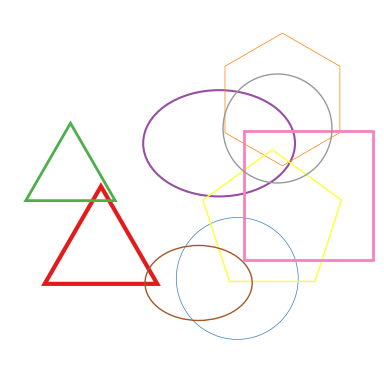[{"shape": "triangle", "thickness": 3, "radius": 0.84, "center": [0.262, 0.347]}, {"shape": "circle", "thickness": 0.5, "radius": 0.79, "center": [0.616, 0.277]}, {"shape": "triangle", "thickness": 2, "radius": 0.67, "center": [0.183, 0.546]}, {"shape": "oval", "thickness": 1.5, "radius": 0.99, "center": [0.569, 0.628]}, {"shape": "hexagon", "thickness": 0.5, "radius": 0.86, "center": [0.734, 0.742]}, {"shape": "pentagon", "thickness": 1, "radius": 0.95, "center": [0.707, 0.422]}, {"shape": "oval", "thickness": 1, "radius": 0.7, "center": [0.516, 0.265]}, {"shape": "square", "thickness": 2, "radius": 0.84, "center": [0.802, 0.492]}, {"shape": "circle", "thickness": 1, "radius": 0.71, "center": [0.721, 0.666]}]